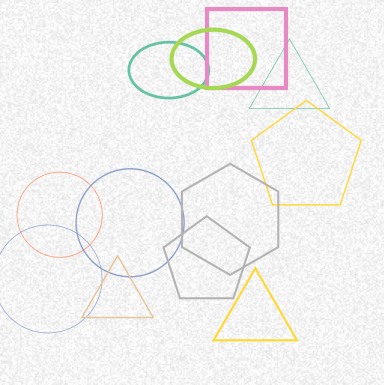[{"shape": "oval", "thickness": 2, "radius": 0.52, "center": [0.439, 0.818]}, {"shape": "triangle", "thickness": 0.5, "radius": 0.6, "center": [0.752, 0.778]}, {"shape": "circle", "thickness": 0.5, "radius": 0.55, "center": [0.155, 0.442]}, {"shape": "circle", "thickness": 1, "radius": 0.7, "center": [0.338, 0.421]}, {"shape": "circle", "thickness": 0.5, "radius": 0.7, "center": [0.125, 0.275]}, {"shape": "square", "thickness": 3, "radius": 0.51, "center": [0.641, 0.874]}, {"shape": "oval", "thickness": 3, "radius": 0.54, "center": [0.554, 0.847]}, {"shape": "triangle", "thickness": 1.5, "radius": 0.62, "center": [0.663, 0.179]}, {"shape": "pentagon", "thickness": 1, "radius": 0.75, "center": [0.796, 0.589]}, {"shape": "triangle", "thickness": 1, "radius": 0.54, "center": [0.305, 0.229]}, {"shape": "pentagon", "thickness": 1.5, "radius": 0.59, "center": [0.537, 0.321]}, {"shape": "hexagon", "thickness": 1.5, "radius": 0.72, "center": [0.598, 0.43]}]